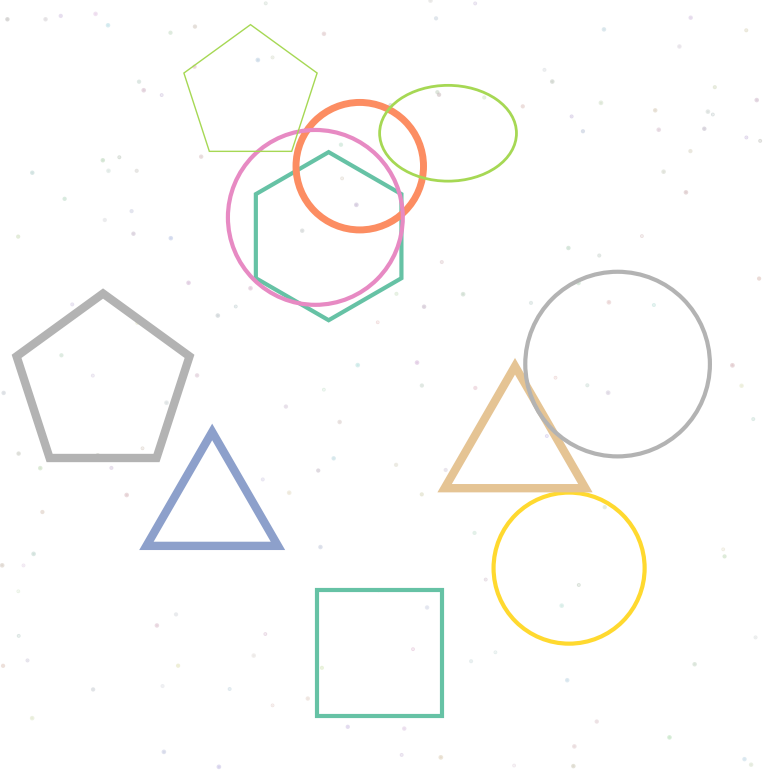[{"shape": "square", "thickness": 1.5, "radius": 0.41, "center": [0.493, 0.152]}, {"shape": "hexagon", "thickness": 1.5, "radius": 0.55, "center": [0.427, 0.693]}, {"shape": "circle", "thickness": 2.5, "radius": 0.41, "center": [0.467, 0.784]}, {"shape": "triangle", "thickness": 3, "radius": 0.49, "center": [0.276, 0.34]}, {"shape": "circle", "thickness": 1.5, "radius": 0.57, "center": [0.41, 0.718]}, {"shape": "pentagon", "thickness": 0.5, "radius": 0.45, "center": [0.325, 0.877]}, {"shape": "oval", "thickness": 1, "radius": 0.44, "center": [0.582, 0.827]}, {"shape": "circle", "thickness": 1.5, "radius": 0.49, "center": [0.739, 0.262]}, {"shape": "triangle", "thickness": 3, "radius": 0.53, "center": [0.669, 0.419]}, {"shape": "circle", "thickness": 1.5, "radius": 0.6, "center": [0.802, 0.527]}, {"shape": "pentagon", "thickness": 3, "radius": 0.59, "center": [0.134, 0.501]}]